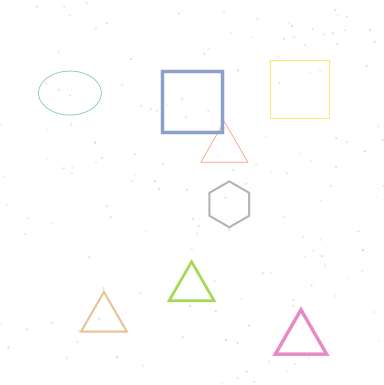[{"shape": "oval", "thickness": 0.5, "radius": 0.41, "center": [0.182, 0.758]}, {"shape": "triangle", "thickness": 0.5, "radius": 0.35, "center": [0.583, 0.614]}, {"shape": "square", "thickness": 2.5, "radius": 0.39, "center": [0.499, 0.736]}, {"shape": "triangle", "thickness": 2.5, "radius": 0.38, "center": [0.782, 0.119]}, {"shape": "triangle", "thickness": 2, "radius": 0.34, "center": [0.498, 0.253]}, {"shape": "square", "thickness": 0.5, "radius": 0.38, "center": [0.778, 0.769]}, {"shape": "triangle", "thickness": 1.5, "radius": 0.34, "center": [0.27, 0.173]}, {"shape": "hexagon", "thickness": 1.5, "radius": 0.3, "center": [0.596, 0.469]}]